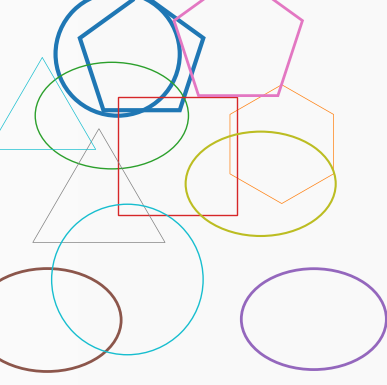[{"shape": "pentagon", "thickness": 3, "radius": 0.84, "center": [0.365, 0.849]}, {"shape": "circle", "thickness": 3, "radius": 0.8, "center": [0.304, 0.86]}, {"shape": "hexagon", "thickness": 0.5, "radius": 0.77, "center": [0.727, 0.626]}, {"shape": "oval", "thickness": 1, "radius": 0.99, "center": [0.289, 0.7]}, {"shape": "square", "thickness": 1, "radius": 0.77, "center": [0.458, 0.594]}, {"shape": "oval", "thickness": 2, "radius": 0.94, "center": [0.81, 0.171]}, {"shape": "oval", "thickness": 2, "radius": 0.95, "center": [0.122, 0.169]}, {"shape": "pentagon", "thickness": 2, "radius": 0.87, "center": [0.615, 0.893]}, {"shape": "triangle", "thickness": 0.5, "radius": 0.99, "center": [0.255, 0.469]}, {"shape": "oval", "thickness": 1.5, "radius": 0.97, "center": [0.673, 0.523]}, {"shape": "circle", "thickness": 1, "radius": 0.98, "center": [0.329, 0.274]}, {"shape": "triangle", "thickness": 0.5, "radius": 0.8, "center": [0.109, 0.691]}]